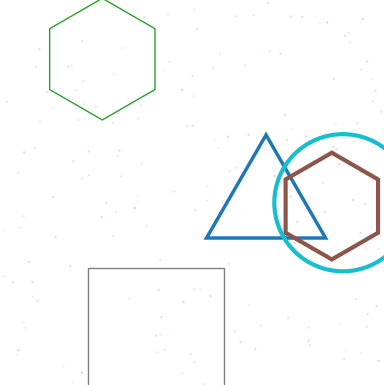[{"shape": "triangle", "thickness": 2.5, "radius": 0.89, "center": [0.691, 0.471]}, {"shape": "hexagon", "thickness": 1, "radius": 0.79, "center": [0.266, 0.846]}, {"shape": "hexagon", "thickness": 3, "radius": 0.69, "center": [0.862, 0.465]}, {"shape": "square", "thickness": 1, "radius": 0.88, "center": [0.406, 0.126]}, {"shape": "circle", "thickness": 3, "radius": 0.89, "center": [0.891, 0.473]}]